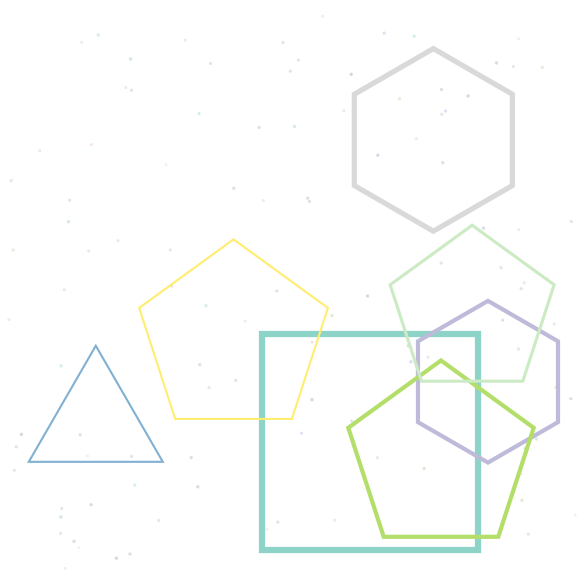[{"shape": "square", "thickness": 3, "radius": 0.94, "center": [0.641, 0.234]}, {"shape": "hexagon", "thickness": 2, "radius": 0.7, "center": [0.845, 0.338]}, {"shape": "triangle", "thickness": 1, "radius": 0.67, "center": [0.166, 0.266]}, {"shape": "pentagon", "thickness": 2, "radius": 0.84, "center": [0.764, 0.206]}, {"shape": "hexagon", "thickness": 2.5, "radius": 0.79, "center": [0.75, 0.757]}, {"shape": "pentagon", "thickness": 1.5, "radius": 0.75, "center": [0.818, 0.46]}, {"shape": "pentagon", "thickness": 1, "radius": 0.86, "center": [0.404, 0.413]}]